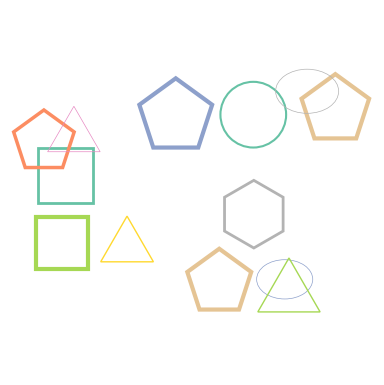[{"shape": "square", "thickness": 2, "radius": 0.35, "center": [0.17, 0.544]}, {"shape": "circle", "thickness": 1.5, "radius": 0.43, "center": [0.658, 0.702]}, {"shape": "pentagon", "thickness": 2.5, "radius": 0.41, "center": [0.114, 0.632]}, {"shape": "oval", "thickness": 0.5, "radius": 0.36, "center": [0.739, 0.274]}, {"shape": "pentagon", "thickness": 3, "radius": 0.5, "center": [0.457, 0.697]}, {"shape": "triangle", "thickness": 0.5, "radius": 0.39, "center": [0.192, 0.645]}, {"shape": "square", "thickness": 3, "radius": 0.34, "center": [0.16, 0.368]}, {"shape": "triangle", "thickness": 1, "radius": 0.47, "center": [0.751, 0.237]}, {"shape": "triangle", "thickness": 1, "radius": 0.4, "center": [0.33, 0.36]}, {"shape": "pentagon", "thickness": 3, "radius": 0.44, "center": [0.57, 0.267]}, {"shape": "pentagon", "thickness": 3, "radius": 0.46, "center": [0.871, 0.715]}, {"shape": "hexagon", "thickness": 2, "radius": 0.44, "center": [0.659, 0.444]}, {"shape": "oval", "thickness": 0.5, "radius": 0.41, "center": [0.798, 0.763]}]